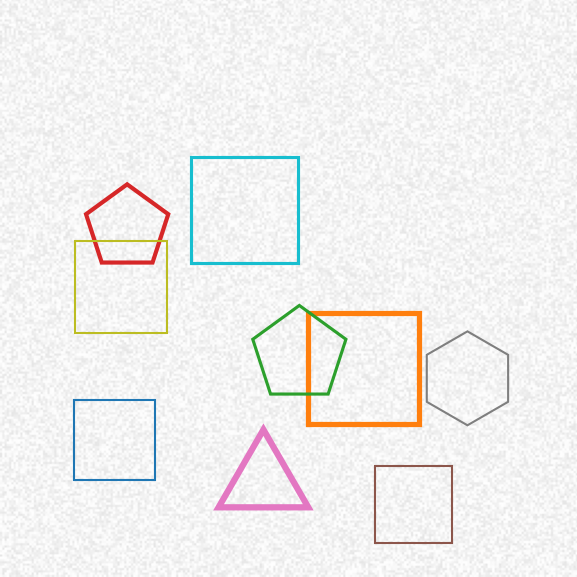[{"shape": "square", "thickness": 1, "radius": 0.35, "center": [0.198, 0.237]}, {"shape": "square", "thickness": 2.5, "radius": 0.48, "center": [0.629, 0.361]}, {"shape": "pentagon", "thickness": 1.5, "radius": 0.42, "center": [0.518, 0.385]}, {"shape": "pentagon", "thickness": 2, "radius": 0.37, "center": [0.22, 0.605]}, {"shape": "square", "thickness": 1, "radius": 0.33, "center": [0.716, 0.125]}, {"shape": "triangle", "thickness": 3, "radius": 0.45, "center": [0.456, 0.165]}, {"shape": "hexagon", "thickness": 1, "radius": 0.41, "center": [0.809, 0.344]}, {"shape": "square", "thickness": 1, "radius": 0.4, "center": [0.209, 0.502]}, {"shape": "square", "thickness": 1.5, "radius": 0.46, "center": [0.423, 0.636]}]